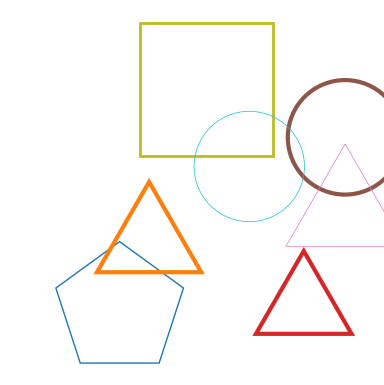[{"shape": "pentagon", "thickness": 1, "radius": 0.87, "center": [0.311, 0.198]}, {"shape": "triangle", "thickness": 3, "radius": 0.78, "center": [0.387, 0.371]}, {"shape": "triangle", "thickness": 3, "radius": 0.72, "center": [0.789, 0.205]}, {"shape": "circle", "thickness": 3, "radius": 0.74, "center": [0.896, 0.643]}, {"shape": "triangle", "thickness": 0.5, "radius": 0.89, "center": [0.896, 0.449]}, {"shape": "square", "thickness": 2, "radius": 0.86, "center": [0.537, 0.767]}, {"shape": "circle", "thickness": 0.5, "radius": 0.72, "center": [0.647, 0.568]}]